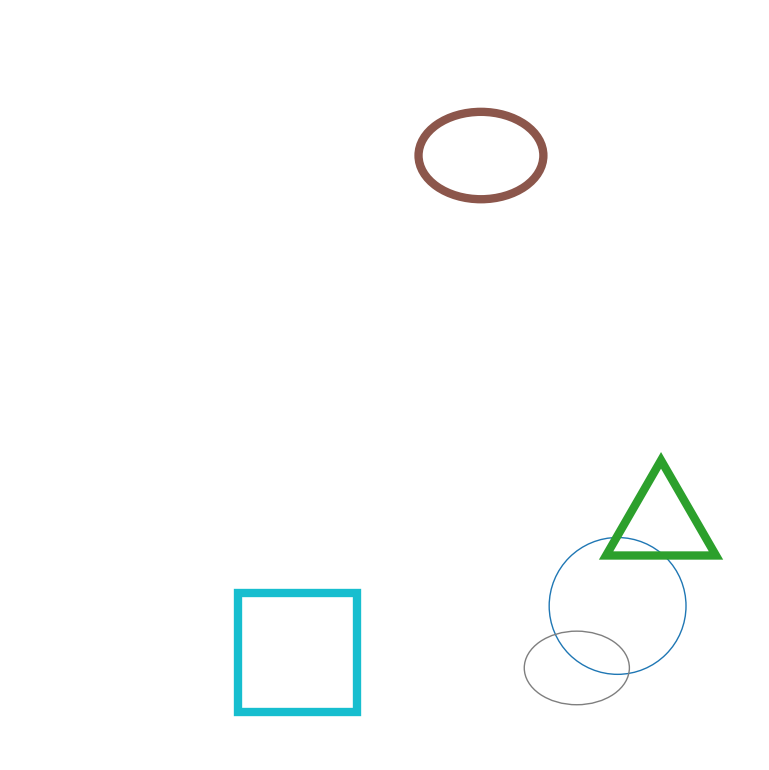[{"shape": "circle", "thickness": 0.5, "radius": 0.44, "center": [0.802, 0.213]}, {"shape": "triangle", "thickness": 3, "radius": 0.41, "center": [0.858, 0.32]}, {"shape": "oval", "thickness": 3, "radius": 0.41, "center": [0.625, 0.798]}, {"shape": "oval", "thickness": 0.5, "radius": 0.34, "center": [0.749, 0.133]}, {"shape": "square", "thickness": 3, "radius": 0.39, "center": [0.386, 0.152]}]